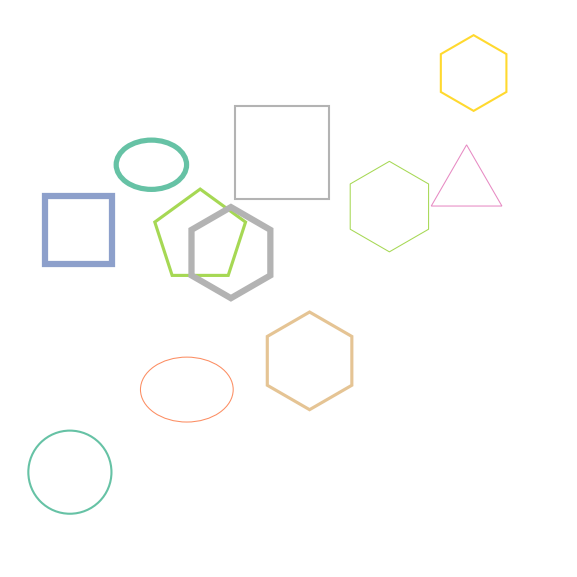[{"shape": "oval", "thickness": 2.5, "radius": 0.3, "center": [0.262, 0.714]}, {"shape": "circle", "thickness": 1, "radius": 0.36, "center": [0.121, 0.182]}, {"shape": "oval", "thickness": 0.5, "radius": 0.4, "center": [0.324, 0.325]}, {"shape": "square", "thickness": 3, "radius": 0.29, "center": [0.136, 0.601]}, {"shape": "triangle", "thickness": 0.5, "radius": 0.35, "center": [0.808, 0.678]}, {"shape": "hexagon", "thickness": 0.5, "radius": 0.39, "center": [0.674, 0.641]}, {"shape": "pentagon", "thickness": 1.5, "radius": 0.41, "center": [0.347, 0.589]}, {"shape": "hexagon", "thickness": 1, "radius": 0.33, "center": [0.82, 0.873]}, {"shape": "hexagon", "thickness": 1.5, "radius": 0.42, "center": [0.536, 0.374]}, {"shape": "square", "thickness": 1, "radius": 0.4, "center": [0.488, 0.735]}, {"shape": "hexagon", "thickness": 3, "radius": 0.39, "center": [0.4, 0.562]}]